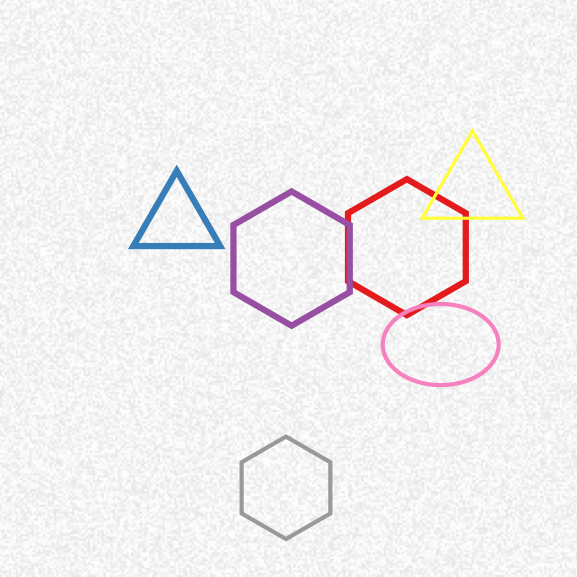[{"shape": "hexagon", "thickness": 3, "radius": 0.59, "center": [0.705, 0.571]}, {"shape": "triangle", "thickness": 3, "radius": 0.43, "center": [0.306, 0.617]}, {"shape": "hexagon", "thickness": 3, "radius": 0.58, "center": [0.505, 0.551]}, {"shape": "triangle", "thickness": 1.5, "radius": 0.5, "center": [0.818, 0.672]}, {"shape": "oval", "thickness": 2, "radius": 0.5, "center": [0.763, 0.403]}, {"shape": "hexagon", "thickness": 2, "radius": 0.44, "center": [0.495, 0.154]}]